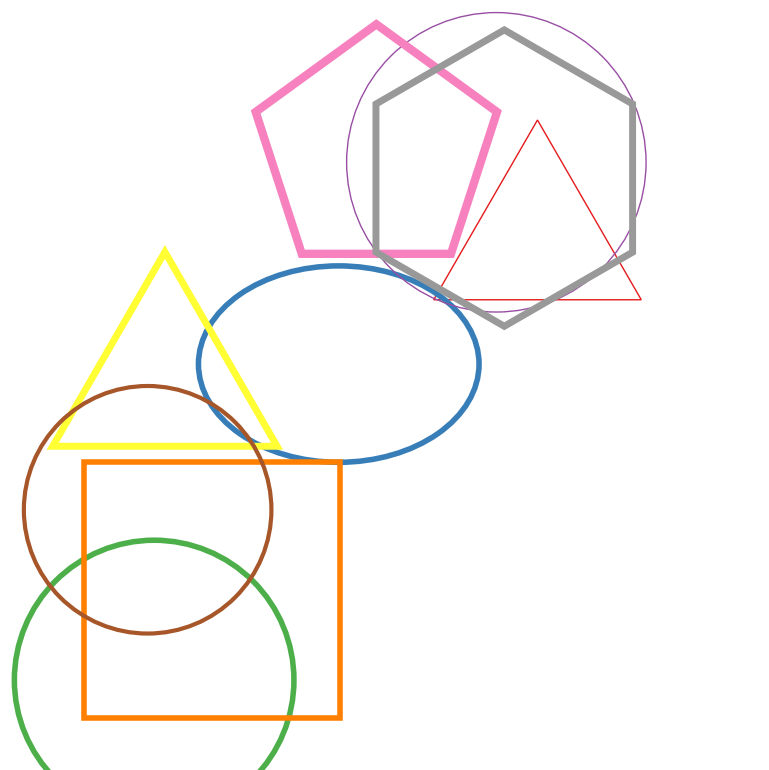[{"shape": "triangle", "thickness": 0.5, "radius": 0.78, "center": [0.698, 0.689]}, {"shape": "oval", "thickness": 2, "radius": 0.91, "center": [0.44, 0.527]}, {"shape": "circle", "thickness": 2, "radius": 0.91, "center": [0.2, 0.117]}, {"shape": "circle", "thickness": 0.5, "radius": 0.97, "center": [0.645, 0.789]}, {"shape": "square", "thickness": 2, "radius": 0.83, "center": [0.275, 0.234]}, {"shape": "triangle", "thickness": 2.5, "radius": 0.84, "center": [0.214, 0.505]}, {"shape": "circle", "thickness": 1.5, "radius": 0.8, "center": [0.192, 0.338]}, {"shape": "pentagon", "thickness": 3, "radius": 0.82, "center": [0.489, 0.804]}, {"shape": "hexagon", "thickness": 2.5, "radius": 0.96, "center": [0.655, 0.769]}]